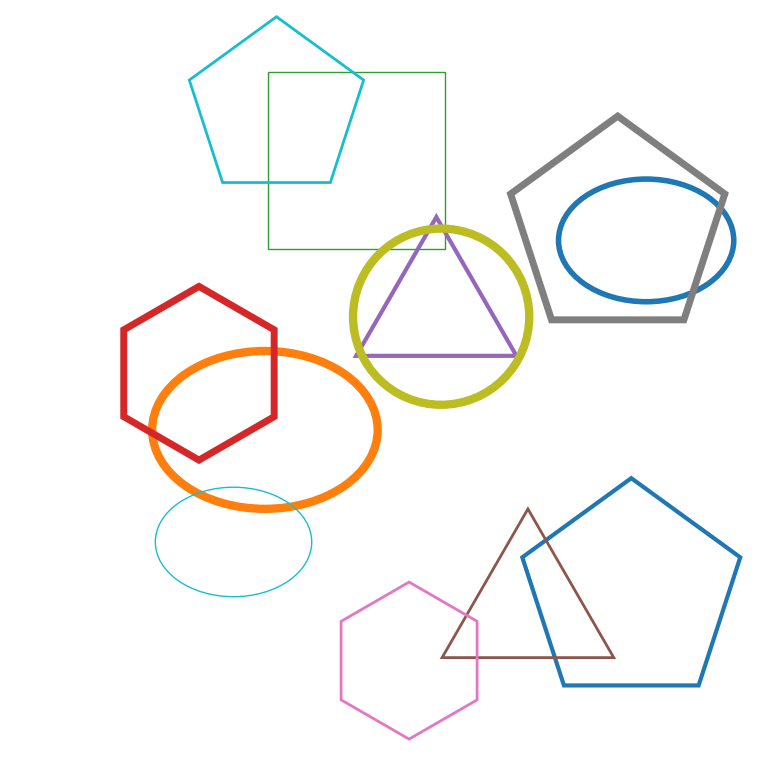[{"shape": "oval", "thickness": 2, "radius": 0.57, "center": [0.839, 0.688]}, {"shape": "pentagon", "thickness": 1.5, "radius": 0.74, "center": [0.82, 0.23]}, {"shape": "oval", "thickness": 3, "radius": 0.73, "center": [0.344, 0.442]}, {"shape": "square", "thickness": 0.5, "radius": 0.57, "center": [0.463, 0.792]}, {"shape": "hexagon", "thickness": 2.5, "radius": 0.56, "center": [0.258, 0.515]}, {"shape": "triangle", "thickness": 1.5, "radius": 0.6, "center": [0.567, 0.598]}, {"shape": "triangle", "thickness": 1, "radius": 0.64, "center": [0.686, 0.21]}, {"shape": "hexagon", "thickness": 1, "radius": 0.51, "center": [0.531, 0.142]}, {"shape": "pentagon", "thickness": 2.5, "radius": 0.73, "center": [0.802, 0.703]}, {"shape": "circle", "thickness": 3, "radius": 0.57, "center": [0.573, 0.589]}, {"shape": "oval", "thickness": 0.5, "radius": 0.51, "center": [0.303, 0.296]}, {"shape": "pentagon", "thickness": 1, "radius": 0.6, "center": [0.359, 0.859]}]